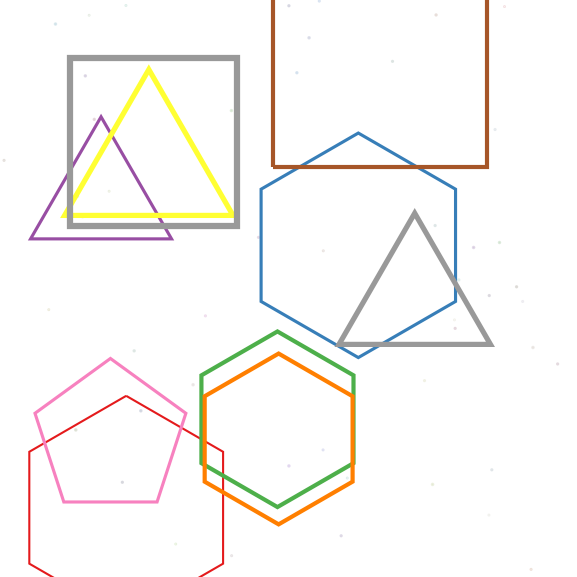[{"shape": "hexagon", "thickness": 1, "radius": 0.97, "center": [0.219, 0.12]}, {"shape": "hexagon", "thickness": 1.5, "radius": 0.97, "center": [0.62, 0.574]}, {"shape": "hexagon", "thickness": 2, "radius": 0.76, "center": [0.48, 0.273]}, {"shape": "triangle", "thickness": 1.5, "radius": 0.7, "center": [0.175, 0.656]}, {"shape": "hexagon", "thickness": 2, "radius": 0.74, "center": [0.482, 0.239]}, {"shape": "triangle", "thickness": 2.5, "radius": 0.84, "center": [0.258, 0.71]}, {"shape": "square", "thickness": 2, "radius": 0.92, "center": [0.658, 0.895]}, {"shape": "pentagon", "thickness": 1.5, "radius": 0.69, "center": [0.191, 0.241]}, {"shape": "triangle", "thickness": 2.5, "radius": 0.76, "center": [0.718, 0.479]}, {"shape": "square", "thickness": 3, "radius": 0.72, "center": [0.266, 0.753]}]